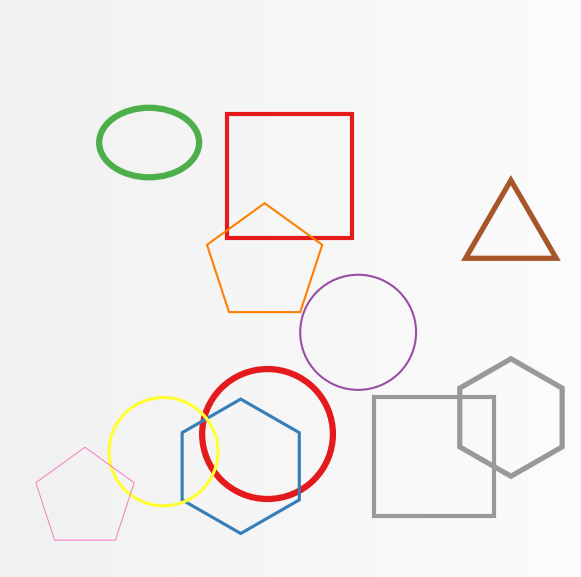[{"shape": "square", "thickness": 2, "radius": 0.54, "center": [0.498, 0.695]}, {"shape": "circle", "thickness": 3, "radius": 0.56, "center": [0.46, 0.248]}, {"shape": "hexagon", "thickness": 1.5, "radius": 0.58, "center": [0.414, 0.192]}, {"shape": "oval", "thickness": 3, "radius": 0.43, "center": [0.257, 0.752]}, {"shape": "circle", "thickness": 1, "radius": 0.5, "center": [0.616, 0.424]}, {"shape": "pentagon", "thickness": 1, "radius": 0.52, "center": [0.455, 0.543]}, {"shape": "circle", "thickness": 1.5, "radius": 0.47, "center": [0.281, 0.217]}, {"shape": "triangle", "thickness": 2.5, "radius": 0.45, "center": [0.879, 0.597]}, {"shape": "pentagon", "thickness": 0.5, "radius": 0.44, "center": [0.146, 0.136]}, {"shape": "square", "thickness": 2, "radius": 0.52, "center": [0.746, 0.208]}, {"shape": "hexagon", "thickness": 2.5, "radius": 0.51, "center": [0.879, 0.276]}]